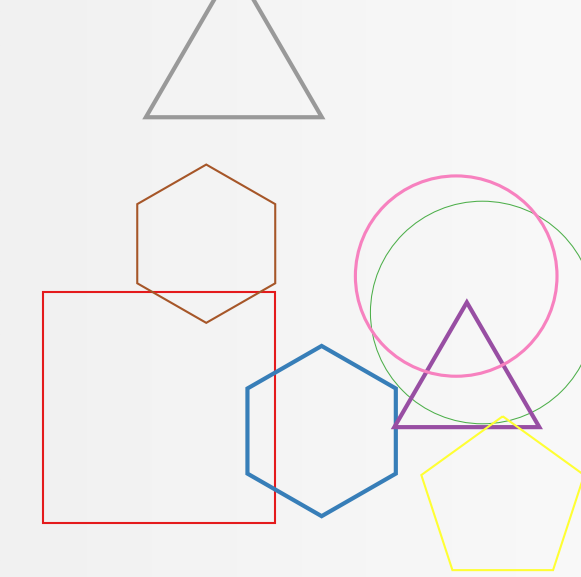[{"shape": "square", "thickness": 1, "radius": 1.0, "center": [0.274, 0.293]}, {"shape": "hexagon", "thickness": 2, "radius": 0.74, "center": [0.553, 0.253]}, {"shape": "circle", "thickness": 0.5, "radius": 0.96, "center": [0.83, 0.458]}, {"shape": "triangle", "thickness": 2, "radius": 0.72, "center": [0.803, 0.332]}, {"shape": "pentagon", "thickness": 1, "radius": 0.74, "center": [0.865, 0.131]}, {"shape": "hexagon", "thickness": 1, "radius": 0.69, "center": [0.355, 0.577]}, {"shape": "circle", "thickness": 1.5, "radius": 0.87, "center": [0.785, 0.521]}, {"shape": "triangle", "thickness": 2, "radius": 0.87, "center": [0.402, 0.884]}]